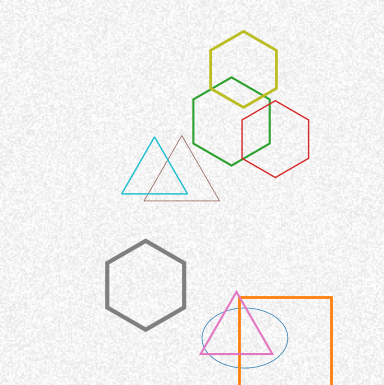[{"shape": "oval", "thickness": 0.5, "radius": 0.56, "center": [0.636, 0.122]}, {"shape": "square", "thickness": 2, "radius": 0.6, "center": [0.739, 0.109]}, {"shape": "hexagon", "thickness": 1.5, "radius": 0.57, "center": [0.601, 0.685]}, {"shape": "hexagon", "thickness": 1, "radius": 0.5, "center": [0.715, 0.639]}, {"shape": "triangle", "thickness": 0.5, "radius": 0.57, "center": [0.472, 0.535]}, {"shape": "triangle", "thickness": 1.5, "radius": 0.54, "center": [0.614, 0.134]}, {"shape": "hexagon", "thickness": 3, "radius": 0.58, "center": [0.378, 0.259]}, {"shape": "hexagon", "thickness": 2, "radius": 0.49, "center": [0.633, 0.82]}, {"shape": "triangle", "thickness": 1, "radius": 0.49, "center": [0.401, 0.546]}]